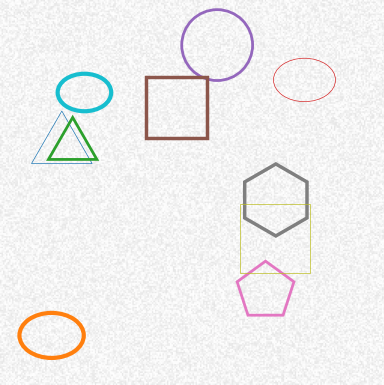[{"shape": "triangle", "thickness": 0.5, "radius": 0.45, "center": [0.161, 0.621]}, {"shape": "oval", "thickness": 3, "radius": 0.42, "center": [0.134, 0.129]}, {"shape": "triangle", "thickness": 2, "radius": 0.36, "center": [0.189, 0.622]}, {"shape": "oval", "thickness": 0.5, "radius": 0.4, "center": [0.791, 0.792]}, {"shape": "circle", "thickness": 2, "radius": 0.46, "center": [0.564, 0.883]}, {"shape": "square", "thickness": 2.5, "radius": 0.4, "center": [0.458, 0.72]}, {"shape": "pentagon", "thickness": 2, "radius": 0.39, "center": [0.69, 0.244]}, {"shape": "hexagon", "thickness": 2.5, "radius": 0.47, "center": [0.716, 0.481]}, {"shape": "square", "thickness": 0.5, "radius": 0.45, "center": [0.715, 0.381]}, {"shape": "oval", "thickness": 3, "radius": 0.35, "center": [0.219, 0.76]}]